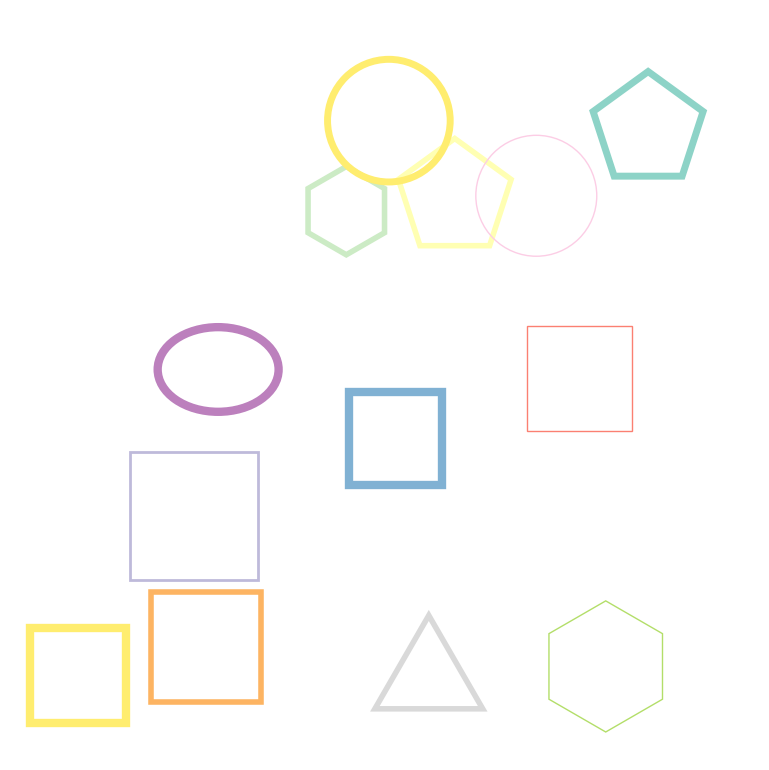[{"shape": "pentagon", "thickness": 2.5, "radius": 0.38, "center": [0.842, 0.832]}, {"shape": "pentagon", "thickness": 2, "radius": 0.38, "center": [0.591, 0.743]}, {"shape": "square", "thickness": 1, "radius": 0.41, "center": [0.252, 0.33]}, {"shape": "square", "thickness": 0.5, "radius": 0.34, "center": [0.753, 0.508]}, {"shape": "square", "thickness": 3, "radius": 0.3, "center": [0.514, 0.43]}, {"shape": "square", "thickness": 2, "radius": 0.36, "center": [0.268, 0.16]}, {"shape": "hexagon", "thickness": 0.5, "radius": 0.43, "center": [0.787, 0.135]}, {"shape": "circle", "thickness": 0.5, "radius": 0.39, "center": [0.696, 0.746]}, {"shape": "triangle", "thickness": 2, "radius": 0.4, "center": [0.557, 0.12]}, {"shape": "oval", "thickness": 3, "radius": 0.39, "center": [0.283, 0.52]}, {"shape": "hexagon", "thickness": 2, "radius": 0.29, "center": [0.45, 0.726]}, {"shape": "square", "thickness": 3, "radius": 0.31, "center": [0.101, 0.123]}, {"shape": "circle", "thickness": 2.5, "radius": 0.4, "center": [0.505, 0.843]}]